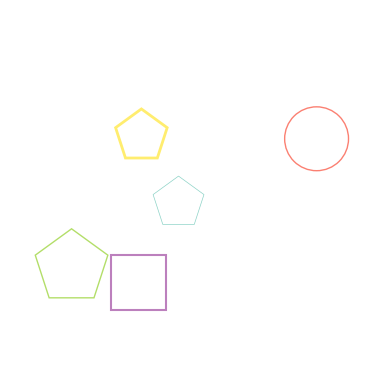[{"shape": "pentagon", "thickness": 0.5, "radius": 0.35, "center": [0.464, 0.473]}, {"shape": "circle", "thickness": 1, "radius": 0.41, "center": [0.822, 0.64]}, {"shape": "pentagon", "thickness": 1, "radius": 0.5, "center": [0.186, 0.307]}, {"shape": "square", "thickness": 1.5, "radius": 0.36, "center": [0.359, 0.265]}, {"shape": "pentagon", "thickness": 2, "radius": 0.35, "center": [0.367, 0.647]}]